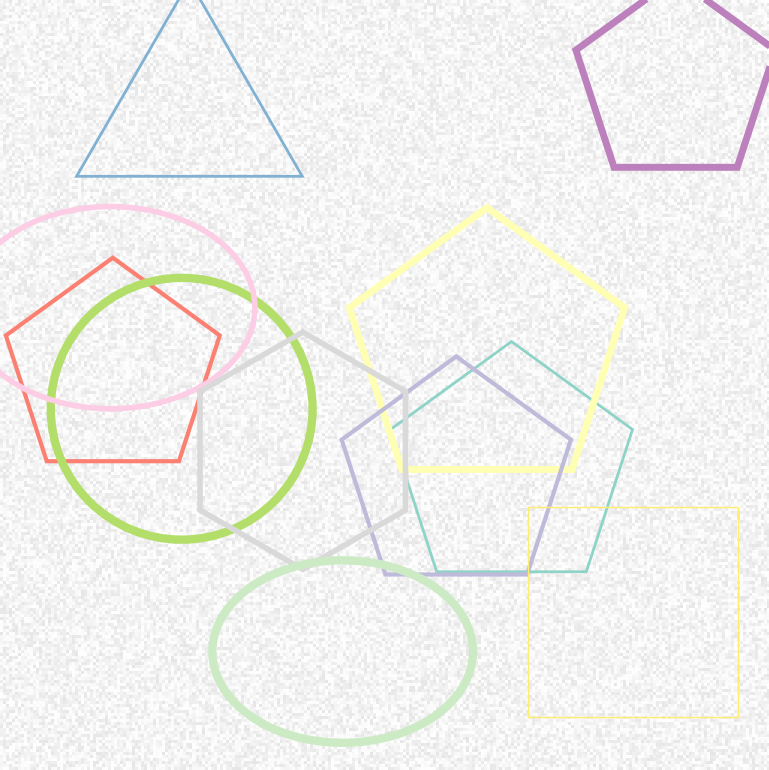[{"shape": "pentagon", "thickness": 1, "radius": 0.83, "center": [0.664, 0.391]}, {"shape": "pentagon", "thickness": 2.5, "radius": 0.94, "center": [0.632, 0.542]}, {"shape": "pentagon", "thickness": 1.5, "radius": 0.78, "center": [0.593, 0.381]}, {"shape": "pentagon", "thickness": 1.5, "radius": 0.73, "center": [0.147, 0.519]}, {"shape": "triangle", "thickness": 1, "radius": 0.85, "center": [0.246, 0.856]}, {"shape": "circle", "thickness": 3, "radius": 0.85, "center": [0.236, 0.469]}, {"shape": "oval", "thickness": 2, "radius": 0.94, "center": [0.143, 0.6]}, {"shape": "hexagon", "thickness": 2, "radius": 0.77, "center": [0.393, 0.415]}, {"shape": "pentagon", "thickness": 2.5, "radius": 0.68, "center": [0.877, 0.893]}, {"shape": "oval", "thickness": 3, "radius": 0.85, "center": [0.445, 0.154]}, {"shape": "square", "thickness": 0.5, "radius": 0.68, "center": [0.822, 0.205]}]